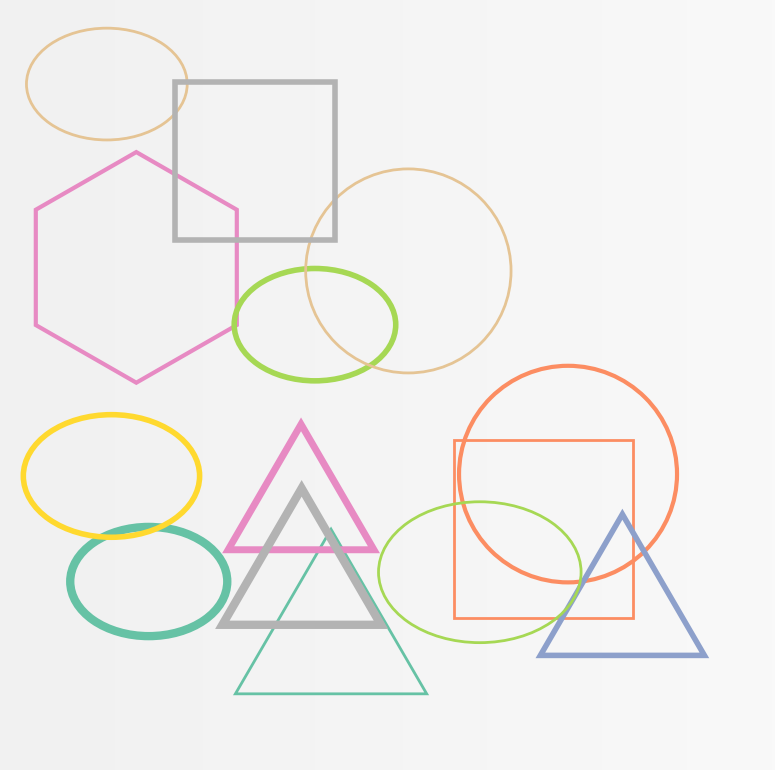[{"shape": "oval", "thickness": 3, "radius": 0.51, "center": [0.192, 0.245]}, {"shape": "triangle", "thickness": 1, "radius": 0.71, "center": [0.427, 0.17]}, {"shape": "square", "thickness": 1, "radius": 0.58, "center": [0.701, 0.313]}, {"shape": "circle", "thickness": 1.5, "radius": 0.7, "center": [0.733, 0.384]}, {"shape": "triangle", "thickness": 2, "radius": 0.61, "center": [0.803, 0.21]}, {"shape": "hexagon", "thickness": 1.5, "radius": 0.75, "center": [0.176, 0.653]}, {"shape": "triangle", "thickness": 2.5, "radius": 0.54, "center": [0.388, 0.34]}, {"shape": "oval", "thickness": 2, "radius": 0.52, "center": [0.406, 0.578]}, {"shape": "oval", "thickness": 1, "radius": 0.65, "center": [0.619, 0.257]}, {"shape": "oval", "thickness": 2, "radius": 0.57, "center": [0.144, 0.382]}, {"shape": "circle", "thickness": 1, "radius": 0.66, "center": [0.527, 0.648]}, {"shape": "oval", "thickness": 1, "radius": 0.52, "center": [0.138, 0.891]}, {"shape": "triangle", "thickness": 3, "radius": 0.59, "center": [0.389, 0.248]}, {"shape": "square", "thickness": 2, "radius": 0.51, "center": [0.329, 0.791]}]